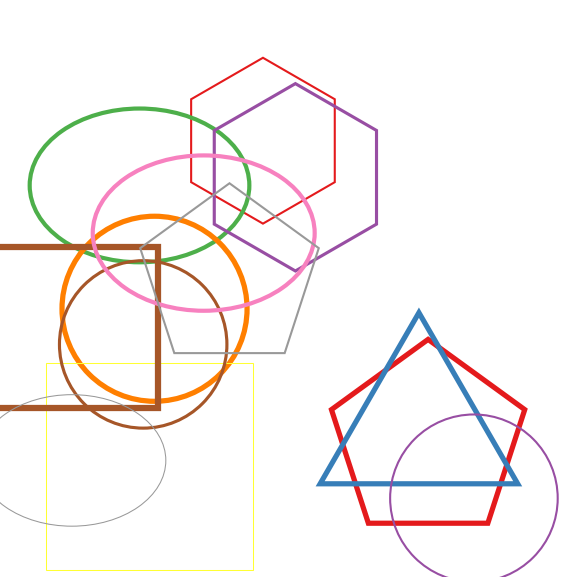[{"shape": "pentagon", "thickness": 2.5, "radius": 0.88, "center": [0.741, 0.235]}, {"shape": "hexagon", "thickness": 1, "radius": 0.72, "center": [0.455, 0.755]}, {"shape": "triangle", "thickness": 2.5, "radius": 0.99, "center": [0.725, 0.26]}, {"shape": "oval", "thickness": 2, "radius": 0.95, "center": [0.242, 0.678]}, {"shape": "hexagon", "thickness": 1.5, "radius": 0.81, "center": [0.511, 0.692]}, {"shape": "circle", "thickness": 1, "radius": 0.73, "center": [0.821, 0.136]}, {"shape": "circle", "thickness": 2.5, "radius": 0.8, "center": [0.268, 0.464]}, {"shape": "square", "thickness": 0.5, "radius": 0.9, "center": [0.259, 0.192]}, {"shape": "square", "thickness": 3, "radius": 0.7, "center": [0.133, 0.432]}, {"shape": "circle", "thickness": 1.5, "radius": 0.72, "center": [0.248, 0.403]}, {"shape": "oval", "thickness": 2, "radius": 0.96, "center": [0.353, 0.596]}, {"shape": "oval", "thickness": 0.5, "radius": 0.81, "center": [0.124, 0.202]}, {"shape": "pentagon", "thickness": 1, "radius": 0.81, "center": [0.397, 0.519]}]